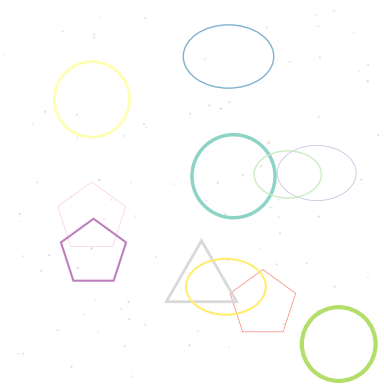[{"shape": "circle", "thickness": 2.5, "radius": 0.54, "center": [0.607, 0.542]}, {"shape": "circle", "thickness": 2, "radius": 0.49, "center": [0.239, 0.742]}, {"shape": "oval", "thickness": 0.5, "radius": 0.51, "center": [0.823, 0.551]}, {"shape": "pentagon", "thickness": 0.5, "radius": 0.45, "center": [0.683, 0.21]}, {"shape": "oval", "thickness": 1, "radius": 0.59, "center": [0.594, 0.853]}, {"shape": "circle", "thickness": 3, "radius": 0.48, "center": [0.88, 0.106]}, {"shape": "pentagon", "thickness": 0.5, "radius": 0.46, "center": [0.238, 0.435]}, {"shape": "triangle", "thickness": 2, "radius": 0.53, "center": [0.523, 0.269]}, {"shape": "pentagon", "thickness": 1.5, "radius": 0.44, "center": [0.243, 0.343]}, {"shape": "oval", "thickness": 1, "radius": 0.44, "center": [0.747, 0.547]}, {"shape": "oval", "thickness": 1.5, "radius": 0.52, "center": [0.587, 0.255]}]